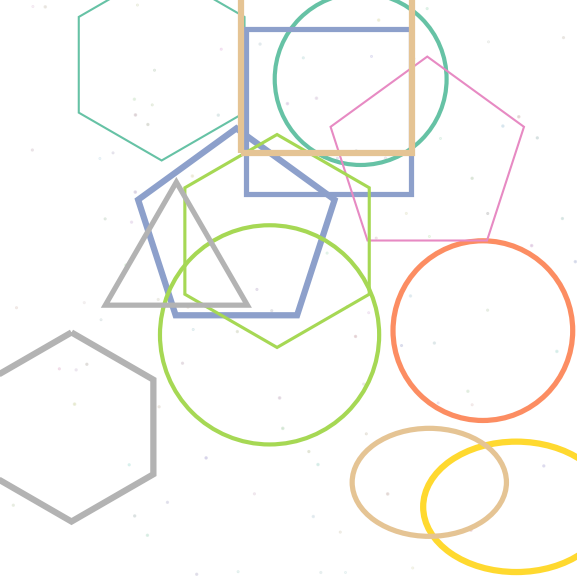[{"shape": "hexagon", "thickness": 1, "radius": 0.83, "center": [0.28, 0.887]}, {"shape": "circle", "thickness": 2, "radius": 0.74, "center": [0.625, 0.862]}, {"shape": "circle", "thickness": 2.5, "radius": 0.78, "center": [0.836, 0.427]}, {"shape": "square", "thickness": 2.5, "radius": 0.71, "center": [0.568, 0.806]}, {"shape": "pentagon", "thickness": 3, "radius": 0.89, "center": [0.409, 0.598]}, {"shape": "pentagon", "thickness": 1, "radius": 0.88, "center": [0.74, 0.725]}, {"shape": "circle", "thickness": 2, "radius": 0.95, "center": [0.467, 0.419]}, {"shape": "hexagon", "thickness": 1.5, "radius": 0.92, "center": [0.48, 0.582]}, {"shape": "oval", "thickness": 3, "radius": 0.81, "center": [0.894, 0.121]}, {"shape": "square", "thickness": 3, "radius": 0.74, "center": [0.565, 0.883]}, {"shape": "oval", "thickness": 2.5, "radius": 0.67, "center": [0.743, 0.164]}, {"shape": "triangle", "thickness": 2.5, "radius": 0.71, "center": [0.305, 0.542]}, {"shape": "hexagon", "thickness": 3, "radius": 0.82, "center": [0.124, 0.26]}]